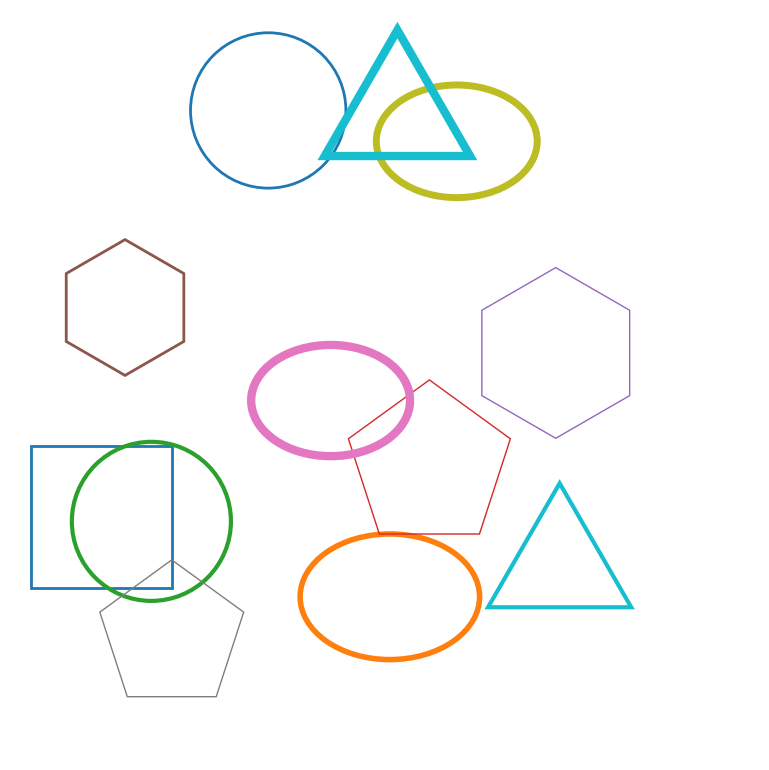[{"shape": "circle", "thickness": 1, "radius": 0.5, "center": [0.348, 0.857]}, {"shape": "square", "thickness": 1, "radius": 0.46, "center": [0.132, 0.329]}, {"shape": "oval", "thickness": 2, "radius": 0.58, "center": [0.506, 0.225]}, {"shape": "circle", "thickness": 1.5, "radius": 0.52, "center": [0.197, 0.323]}, {"shape": "pentagon", "thickness": 0.5, "radius": 0.55, "center": [0.558, 0.396]}, {"shape": "hexagon", "thickness": 0.5, "radius": 0.55, "center": [0.722, 0.542]}, {"shape": "hexagon", "thickness": 1, "radius": 0.44, "center": [0.162, 0.601]}, {"shape": "oval", "thickness": 3, "radius": 0.52, "center": [0.429, 0.48]}, {"shape": "pentagon", "thickness": 0.5, "radius": 0.49, "center": [0.223, 0.175]}, {"shape": "oval", "thickness": 2.5, "radius": 0.52, "center": [0.593, 0.817]}, {"shape": "triangle", "thickness": 1.5, "radius": 0.54, "center": [0.727, 0.265]}, {"shape": "triangle", "thickness": 3, "radius": 0.55, "center": [0.516, 0.852]}]